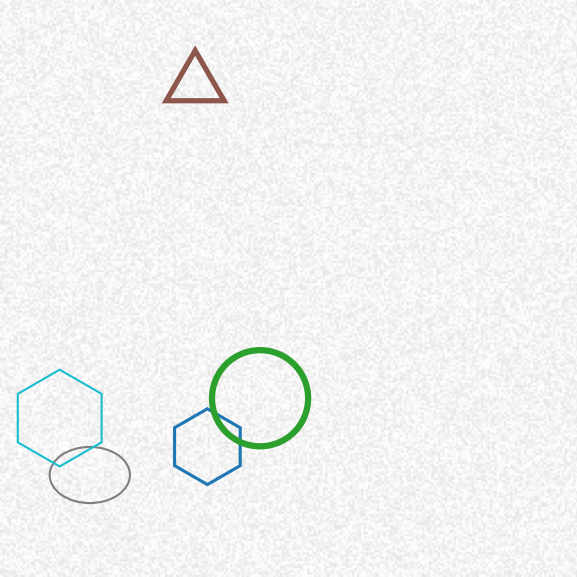[{"shape": "hexagon", "thickness": 1.5, "radius": 0.33, "center": [0.359, 0.226]}, {"shape": "circle", "thickness": 3, "radius": 0.42, "center": [0.45, 0.31]}, {"shape": "triangle", "thickness": 2.5, "radius": 0.29, "center": [0.338, 0.854]}, {"shape": "oval", "thickness": 1, "radius": 0.35, "center": [0.155, 0.177]}, {"shape": "hexagon", "thickness": 1, "radius": 0.42, "center": [0.103, 0.275]}]